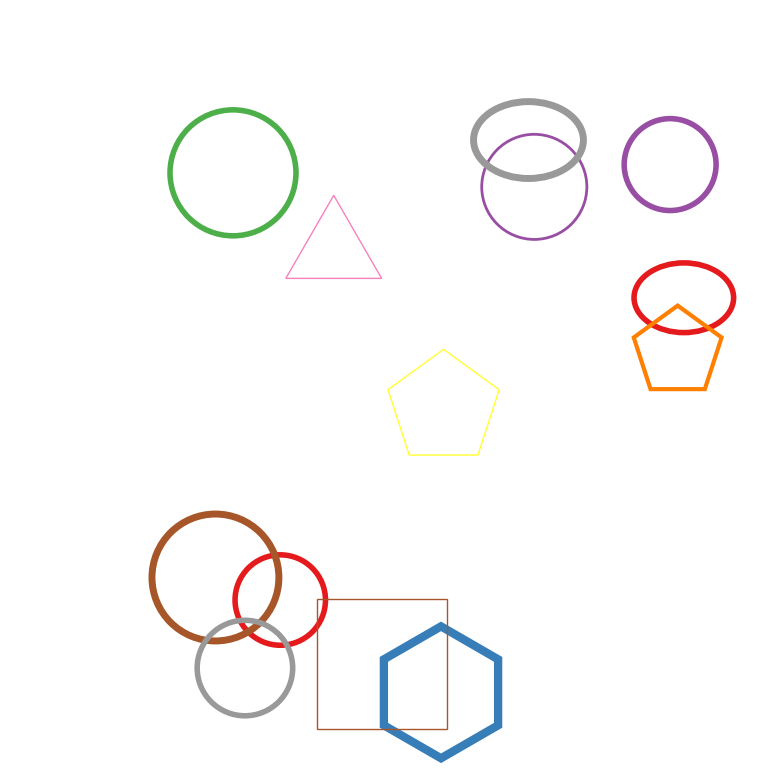[{"shape": "oval", "thickness": 2, "radius": 0.32, "center": [0.888, 0.613]}, {"shape": "circle", "thickness": 2, "radius": 0.29, "center": [0.364, 0.221]}, {"shape": "hexagon", "thickness": 3, "radius": 0.43, "center": [0.573, 0.101]}, {"shape": "circle", "thickness": 2, "radius": 0.41, "center": [0.303, 0.776]}, {"shape": "circle", "thickness": 2, "radius": 0.3, "center": [0.87, 0.786]}, {"shape": "circle", "thickness": 1, "radius": 0.34, "center": [0.694, 0.757]}, {"shape": "pentagon", "thickness": 1.5, "radius": 0.3, "center": [0.88, 0.543]}, {"shape": "pentagon", "thickness": 0.5, "radius": 0.38, "center": [0.576, 0.47]}, {"shape": "circle", "thickness": 2.5, "radius": 0.41, "center": [0.28, 0.25]}, {"shape": "square", "thickness": 0.5, "radius": 0.42, "center": [0.496, 0.138]}, {"shape": "triangle", "thickness": 0.5, "radius": 0.36, "center": [0.433, 0.674]}, {"shape": "oval", "thickness": 2.5, "radius": 0.36, "center": [0.686, 0.818]}, {"shape": "circle", "thickness": 2, "radius": 0.31, "center": [0.318, 0.132]}]